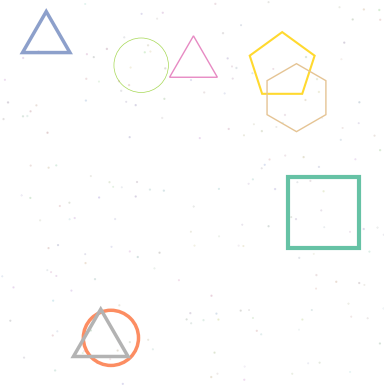[{"shape": "square", "thickness": 3, "radius": 0.46, "center": [0.84, 0.448]}, {"shape": "circle", "thickness": 2.5, "radius": 0.36, "center": [0.288, 0.122]}, {"shape": "triangle", "thickness": 2.5, "radius": 0.36, "center": [0.12, 0.899]}, {"shape": "triangle", "thickness": 1, "radius": 0.36, "center": [0.502, 0.835]}, {"shape": "circle", "thickness": 0.5, "radius": 0.35, "center": [0.367, 0.831]}, {"shape": "pentagon", "thickness": 1.5, "radius": 0.44, "center": [0.733, 0.828]}, {"shape": "hexagon", "thickness": 1, "radius": 0.44, "center": [0.77, 0.746]}, {"shape": "triangle", "thickness": 2.5, "radius": 0.41, "center": [0.262, 0.115]}]